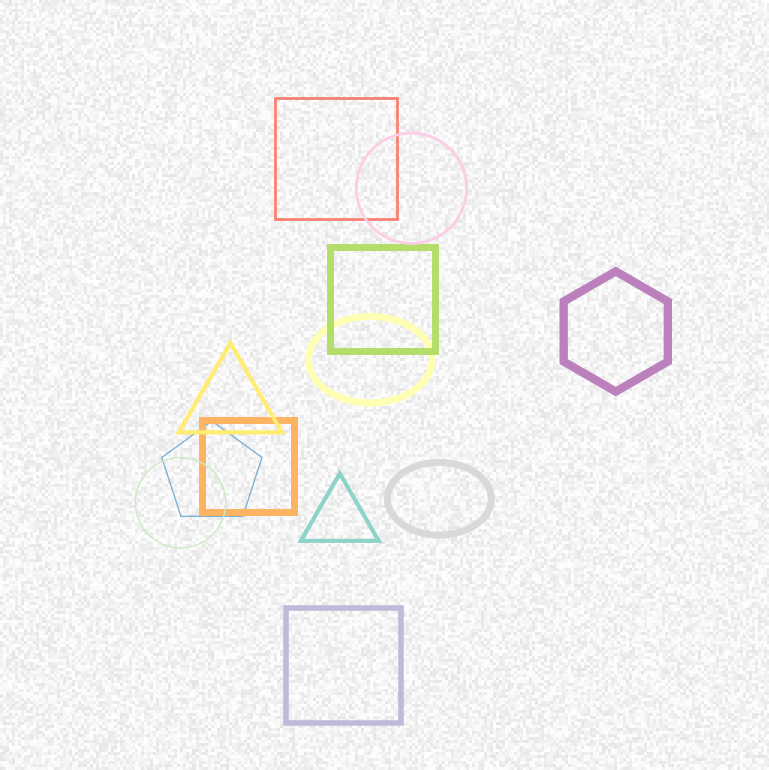[{"shape": "triangle", "thickness": 1.5, "radius": 0.29, "center": [0.441, 0.327]}, {"shape": "oval", "thickness": 2.5, "radius": 0.4, "center": [0.481, 0.533]}, {"shape": "square", "thickness": 2, "radius": 0.37, "center": [0.446, 0.136]}, {"shape": "square", "thickness": 1, "radius": 0.39, "center": [0.436, 0.794]}, {"shape": "pentagon", "thickness": 0.5, "radius": 0.34, "center": [0.275, 0.385]}, {"shape": "square", "thickness": 2.5, "radius": 0.3, "center": [0.323, 0.394]}, {"shape": "square", "thickness": 2.5, "radius": 0.34, "center": [0.497, 0.612]}, {"shape": "circle", "thickness": 1, "radius": 0.36, "center": [0.534, 0.756]}, {"shape": "oval", "thickness": 2.5, "radius": 0.34, "center": [0.571, 0.352]}, {"shape": "hexagon", "thickness": 3, "radius": 0.39, "center": [0.8, 0.569]}, {"shape": "circle", "thickness": 0.5, "radius": 0.29, "center": [0.234, 0.347]}, {"shape": "triangle", "thickness": 1.5, "radius": 0.39, "center": [0.299, 0.477]}]